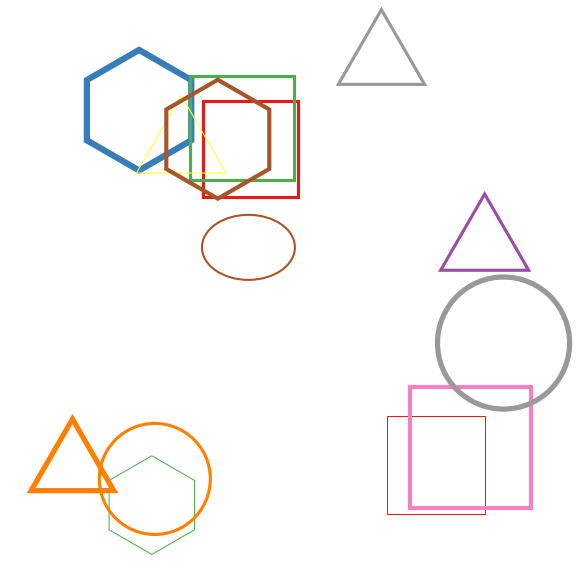[{"shape": "square", "thickness": 1.5, "radius": 0.41, "center": [0.434, 0.741]}, {"shape": "square", "thickness": 0.5, "radius": 0.42, "center": [0.754, 0.194]}, {"shape": "hexagon", "thickness": 3, "radius": 0.52, "center": [0.241, 0.808]}, {"shape": "square", "thickness": 1.5, "radius": 0.45, "center": [0.419, 0.778]}, {"shape": "hexagon", "thickness": 0.5, "radius": 0.43, "center": [0.263, 0.124]}, {"shape": "triangle", "thickness": 1.5, "radius": 0.44, "center": [0.839, 0.575]}, {"shape": "triangle", "thickness": 2.5, "radius": 0.41, "center": [0.125, 0.191]}, {"shape": "circle", "thickness": 1.5, "radius": 0.48, "center": [0.268, 0.17]}, {"shape": "triangle", "thickness": 0.5, "radius": 0.45, "center": [0.314, 0.744]}, {"shape": "hexagon", "thickness": 2, "radius": 0.51, "center": [0.377, 0.758]}, {"shape": "oval", "thickness": 1, "radius": 0.4, "center": [0.43, 0.571]}, {"shape": "square", "thickness": 2, "radius": 0.52, "center": [0.815, 0.224]}, {"shape": "circle", "thickness": 2.5, "radius": 0.57, "center": [0.872, 0.405]}, {"shape": "triangle", "thickness": 1.5, "radius": 0.43, "center": [0.661, 0.896]}]